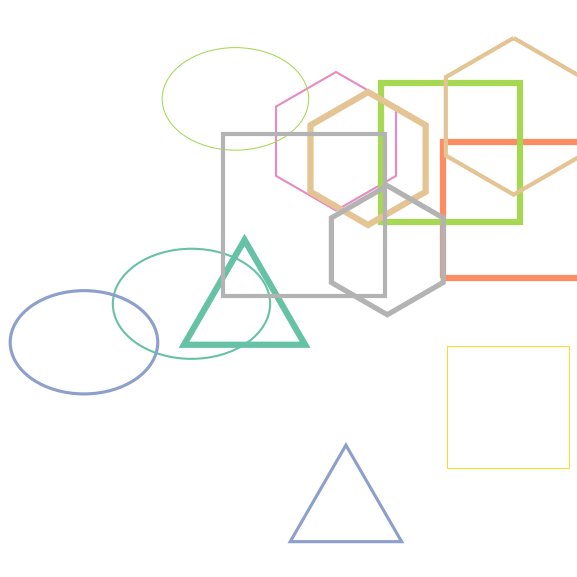[{"shape": "oval", "thickness": 1, "radius": 0.68, "center": [0.332, 0.473]}, {"shape": "triangle", "thickness": 3, "radius": 0.61, "center": [0.423, 0.463]}, {"shape": "square", "thickness": 3, "radius": 0.59, "center": [0.885, 0.636]}, {"shape": "oval", "thickness": 1.5, "radius": 0.64, "center": [0.145, 0.406]}, {"shape": "triangle", "thickness": 1.5, "radius": 0.56, "center": [0.599, 0.117]}, {"shape": "hexagon", "thickness": 1, "radius": 0.6, "center": [0.582, 0.755]}, {"shape": "square", "thickness": 3, "radius": 0.6, "center": [0.78, 0.734]}, {"shape": "oval", "thickness": 0.5, "radius": 0.63, "center": [0.408, 0.828]}, {"shape": "square", "thickness": 0.5, "radius": 0.53, "center": [0.879, 0.295]}, {"shape": "hexagon", "thickness": 3, "radius": 0.58, "center": [0.637, 0.725]}, {"shape": "hexagon", "thickness": 2, "radius": 0.68, "center": [0.889, 0.798]}, {"shape": "square", "thickness": 2, "radius": 0.7, "center": [0.526, 0.627]}, {"shape": "hexagon", "thickness": 2.5, "radius": 0.56, "center": [0.671, 0.566]}]